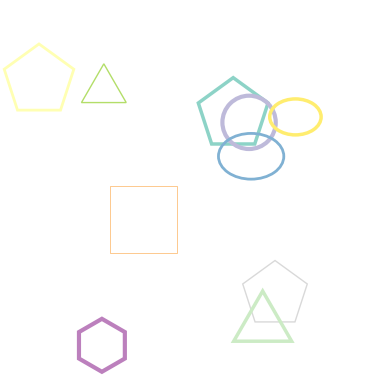[{"shape": "pentagon", "thickness": 2.5, "radius": 0.48, "center": [0.606, 0.703]}, {"shape": "pentagon", "thickness": 2, "radius": 0.48, "center": [0.101, 0.791]}, {"shape": "circle", "thickness": 3, "radius": 0.35, "center": [0.647, 0.682]}, {"shape": "oval", "thickness": 2, "radius": 0.42, "center": [0.652, 0.594]}, {"shape": "square", "thickness": 0.5, "radius": 0.44, "center": [0.372, 0.431]}, {"shape": "triangle", "thickness": 1, "radius": 0.34, "center": [0.27, 0.767]}, {"shape": "pentagon", "thickness": 1, "radius": 0.44, "center": [0.714, 0.235]}, {"shape": "hexagon", "thickness": 3, "radius": 0.34, "center": [0.265, 0.103]}, {"shape": "triangle", "thickness": 2.5, "radius": 0.43, "center": [0.682, 0.157]}, {"shape": "oval", "thickness": 2.5, "radius": 0.33, "center": [0.767, 0.696]}]